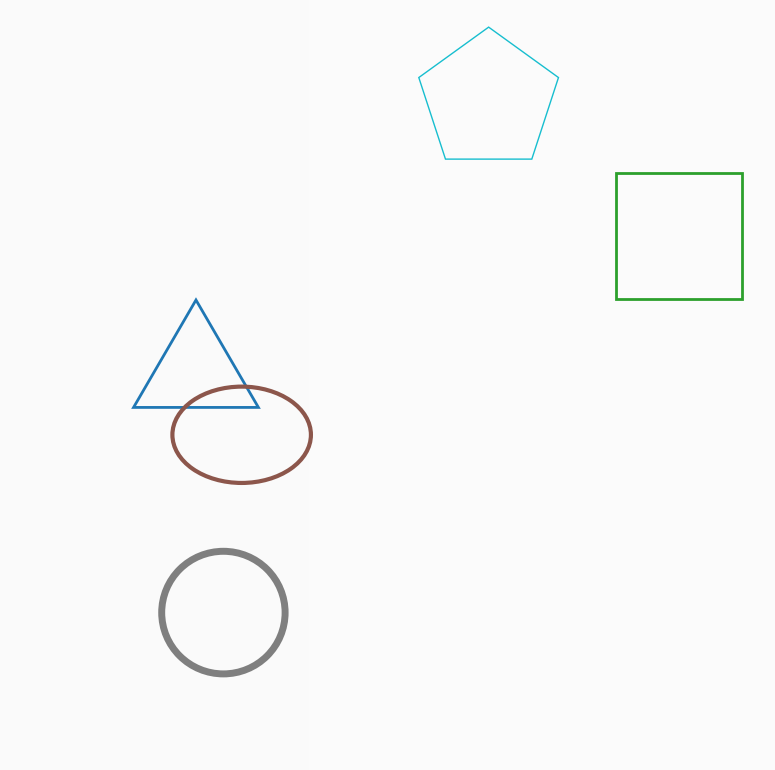[{"shape": "triangle", "thickness": 1, "radius": 0.46, "center": [0.253, 0.517]}, {"shape": "square", "thickness": 1, "radius": 0.41, "center": [0.876, 0.694]}, {"shape": "oval", "thickness": 1.5, "radius": 0.45, "center": [0.312, 0.435]}, {"shape": "circle", "thickness": 2.5, "radius": 0.4, "center": [0.288, 0.204]}, {"shape": "pentagon", "thickness": 0.5, "radius": 0.47, "center": [0.631, 0.87]}]